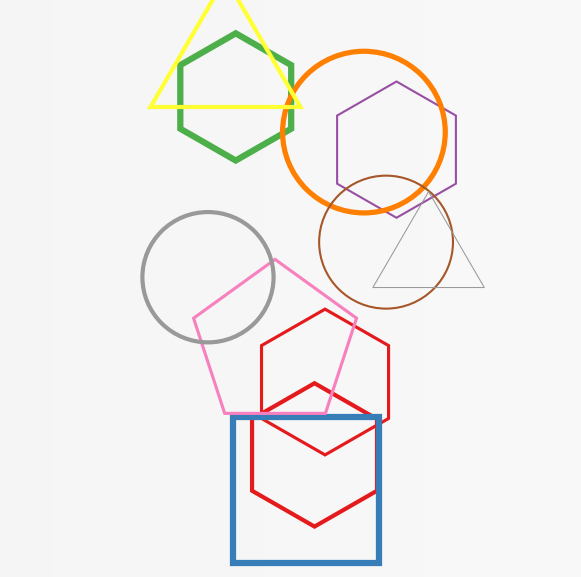[{"shape": "hexagon", "thickness": 2, "radius": 0.62, "center": [0.541, 0.211]}, {"shape": "hexagon", "thickness": 1.5, "radius": 0.63, "center": [0.559, 0.338]}, {"shape": "square", "thickness": 3, "radius": 0.63, "center": [0.526, 0.151]}, {"shape": "hexagon", "thickness": 3, "radius": 0.55, "center": [0.406, 0.831]}, {"shape": "hexagon", "thickness": 1, "radius": 0.59, "center": [0.682, 0.74]}, {"shape": "circle", "thickness": 2.5, "radius": 0.7, "center": [0.626, 0.77]}, {"shape": "triangle", "thickness": 2, "radius": 0.74, "center": [0.388, 0.888]}, {"shape": "circle", "thickness": 1, "radius": 0.58, "center": [0.664, 0.58]}, {"shape": "pentagon", "thickness": 1.5, "radius": 0.74, "center": [0.473, 0.403]}, {"shape": "triangle", "thickness": 0.5, "radius": 0.55, "center": [0.737, 0.557]}, {"shape": "circle", "thickness": 2, "radius": 0.56, "center": [0.358, 0.519]}]